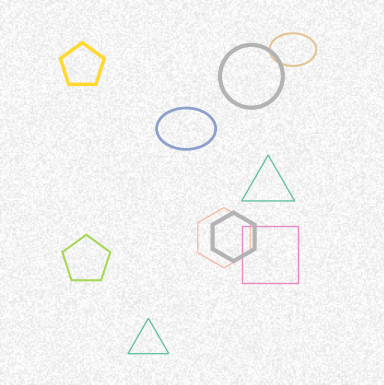[{"shape": "triangle", "thickness": 1, "radius": 0.31, "center": [0.385, 0.112]}, {"shape": "triangle", "thickness": 1, "radius": 0.4, "center": [0.697, 0.518]}, {"shape": "hexagon", "thickness": 0.5, "radius": 0.39, "center": [0.582, 0.382]}, {"shape": "oval", "thickness": 2, "radius": 0.38, "center": [0.483, 0.666]}, {"shape": "square", "thickness": 1, "radius": 0.37, "center": [0.702, 0.339]}, {"shape": "pentagon", "thickness": 1.5, "radius": 0.33, "center": [0.224, 0.325]}, {"shape": "pentagon", "thickness": 2.5, "radius": 0.3, "center": [0.214, 0.829]}, {"shape": "oval", "thickness": 1.5, "radius": 0.3, "center": [0.761, 0.871]}, {"shape": "circle", "thickness": 3, "radius": 0.41, "center": [0.653, 0.802]}, {"shape": "hexagon", "thickness": 3, "radius": 0.32, "center": [0.607, 0.385]}]